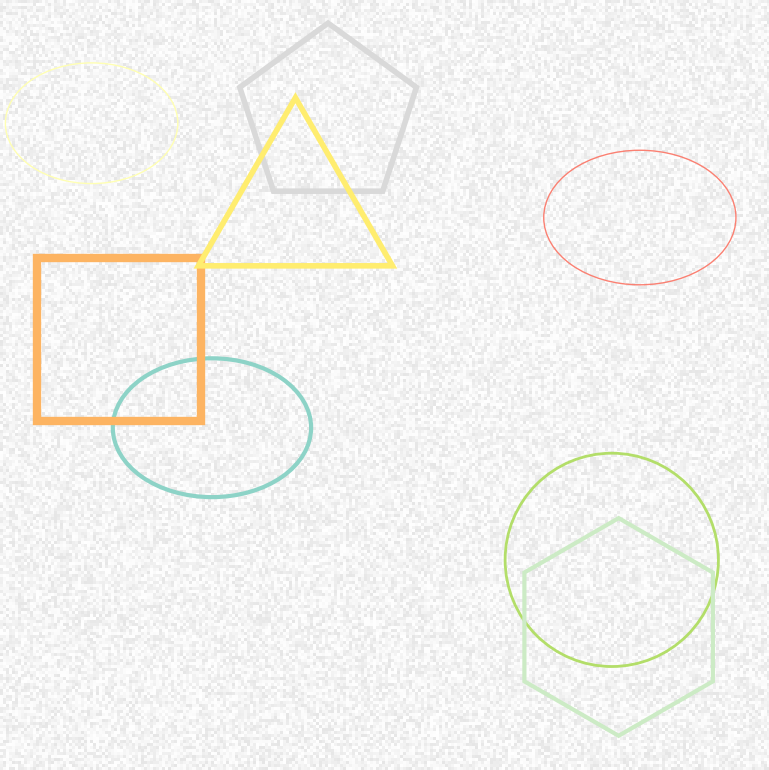[{"shape": "oval", "thickness": 1.5, "radius": 0.64, "center": [0.275, 0.445]}, {"shape": "oval", "thickness": 0.5, "radius": 0.56, "center": [0.119, 0.84]}, {"shape": "oval", "thickness": 0.5, "radius": 0.62, "center": [0.831, 0.717]}, {"shape": "square", "thickness": 3, "radius": 0.53, "center": [0.154, 0.559]}, {"shape": "circle", "thickness": 1, "radius": 0.69, "center": [0.795, 0.273]}, {"shape": "pentagon", "thickness": 2, "radius": 0.6, "center": [0.426, 0.849]}, {"shape": "hexagon", "thickness": 1.5, "radius": 0.71, "center": [0.803, 0.186]}, {"shape": "triangle", "thickness": 2, "radius": 0.73, "center": [0.384, 0.728]}]